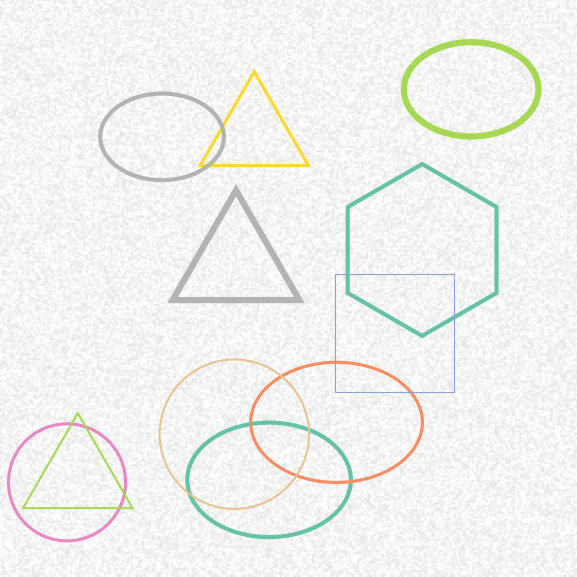[{"shape": "hexagon", "thickness": 2, "radius": 0.74, "center": [0.731, 0.566]}, {"shape": "oval", "thickness": 2, "radius": 0.71, "center": [0.466, 0.168]}, {"shape": "oval", "thickness": 1.5, "radius": 0.74, "center": [0.583, 0.268]}, {"shape": "square", "thickness": 0.5, "radius": 0.51, "center": [0.684, 0.422]}, {"shape": "circle", "thickness": 1.5, "radius": 0.51, "center": [0.116, 0.164]}, {"shape": "oval", "thickness": 3, "radius": 0.58, "center": [0.816, 0.844]}, {"shape": "triangle", "thickness": 1, "radius": 0.55, "center": [0.135, 0.174]}, {"shape": "triangle", "thickness": 1.5, "radius": 0.54, "center": [0.44, 0.767]}, {"shape": "circle", "thickness": 1, "radius": 0.65, "center": [0.406, 0.247]}, {"shape": "triangle", "thickness": 3, "radius": 0.63, "center": [0.409, 0.543]}, {"shape": "oval", "thickness": 2, "radius": 0.54, "center": [0.281, 0.762]}]